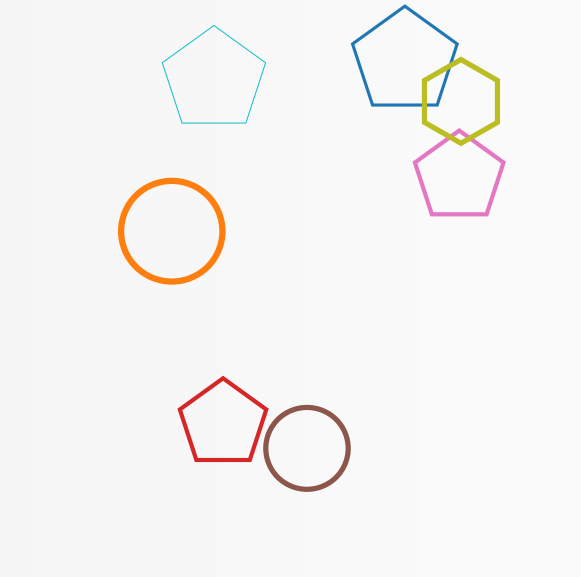[{"shape": "pentagon", "thickness": 1.5, "radius": 0.47, "center": [0.697, 0.894]}, {"shape": "circle", "thickness": 3, "radius": 0.44, "center": [0.296, 0.599]}, {"shape": "pentagon", "thickness": 2, "radius": 0.39, "center": [0.384, 0.266]}, {"shape": "circle", "thickness": 2.5, "radius": 0.35, "center": [0.528, 0.223]}, {"shape": "pentagon", "thickness": 2, "radius": 0.4, "center": [0.79, 0.693]}, {"shape": "hexagon", "thickness": 2.5, "radius": 0.36, "center": [0.793, 0.824]}, {"shape": "pentagon", "thickness": 0.5, "radius": 0.47, "center": [0.368, 0.862]}]